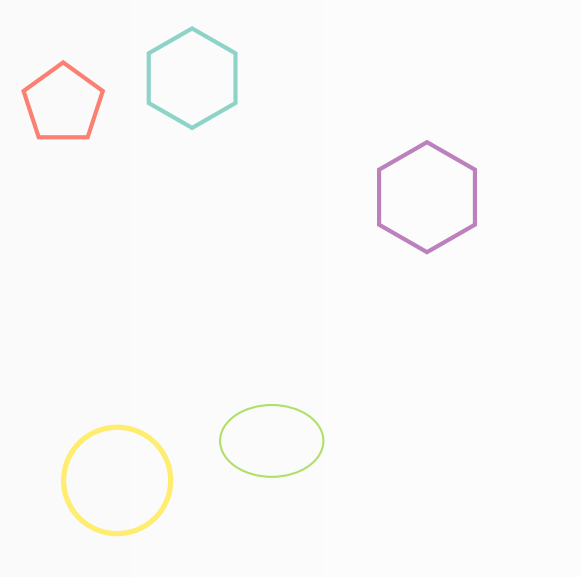[{"shape": "hexagon", "thickness": 2, "radius": 0.43, "center": [0.331, 0.864]}, {"shape": "pentagon", "thickness": 2, "radius": 0.36, "center": [0.109, 0.819]}, {"shape": "oval", "thickness": 1, "radius": 0.44, "center": [0.468, 0.236]}, {"shape": "hexagon", "thickness": 2, "radius": 0.48, "center": [0.735, 0.658]}, {"shape": "circle", "thickness": 2.5, "radius": 0.46, "center": [0.202, 0.167]}]